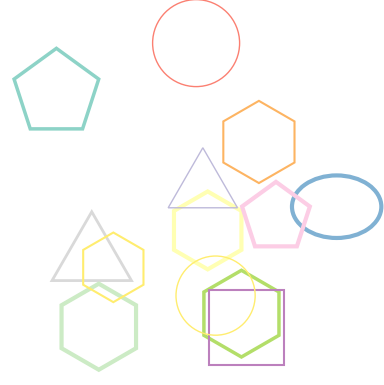[{"shape": "pentagon", "thickness": 2.5, "radius": 0.58, "center": [0.147, 0.759]}, {"shape": "hexagon", "thickness": 3, "radius": 0.51, "center": [0.54, 0.402]}, {"shape": "triangle", "thickness": 1, "radius": 0.52, "center": [0.527, 0.512]}, {"shape": "circle", "thickness": 1, "radius": 0.56, "center": [0.509, 0.888]}, {"shape": "oval", "thickness": 3, "radius": 0.58, "center": [0.874, 0.463]}, {"shape": "hexagon", "thickness": 1.5, "radius": 0.53, "center": [0.673, 0.631]}, {"shape": "hexagon", "thickness": 2.5, "radius": 0.56, "center": [0.627, 0.185]}, {"shape": "pentagon", "thickness": 3, "radius": 0.46, "center": [0.717, 0.435]}, {"shape": "triangle", "thickness": 2, "radius": 0.6, "center": [0.238, 0.331]}, {"shape": "square", "thickness": 1.5, "radius": 0.49, "center": [0.64, 0.149]}, {"shape": "hexagon", "thickness": 3, "radius": 0.56, "center": [0.257, 0.151]}, {"shape": "circle", "thickness": 1, "radius": 0.51, "center": [0.56, 0.232]}, {"shape": "hexagon", "thickness": 1.5, "radius": 0.45, "center": [0.294, 0.306]}]